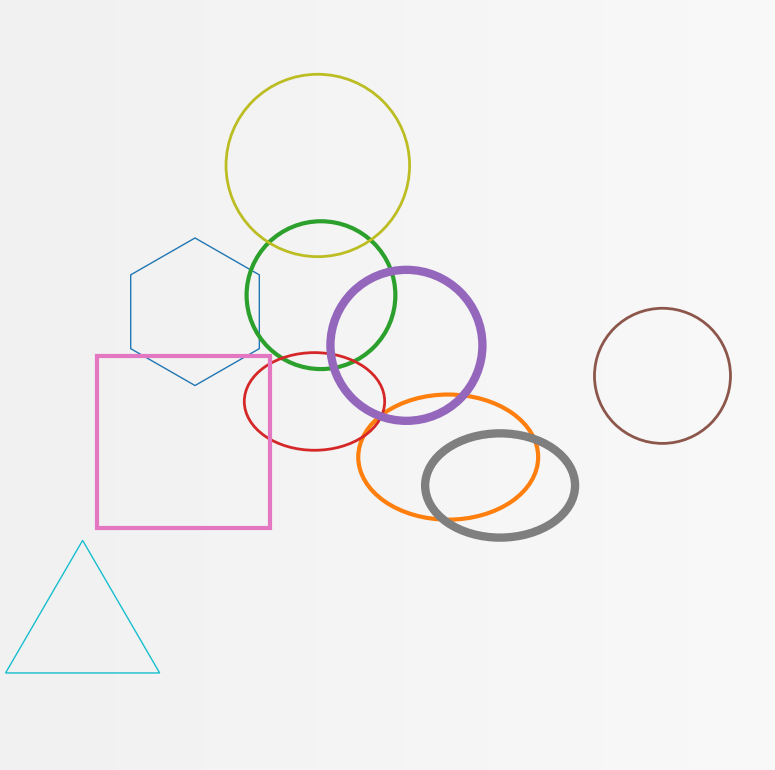[{"shape": "hexagon", "thickness": 0.5, "radius": 0.48, "center": [0.252, 0.595]}, {"shape": "oval", "thickness": 1.5, "radius": 0.58, "center": [0.578, 0.406]}, {"shape": "circle", "thickness": 1.5, "radius": 0.48, "center": [0.414, 0.617]}, {"shape": "oval", "thickness": 1, "radius": 0.45, "center": [0.406, 0.479]}, {"shape": "circle", "thickness": 3, "radius": 0.49, "center": [0.524, 0.552]}, {"shape": "circle", "thickness": 1, "radius": 0.44, "center": [0.855, 0.512]}, {"shape": "square", "thickness": 1.5, "radius": 0.56, "center": [0.237, 0.426]}, {"shape": "oval", "thickness": 3, "radius": 0.48, "center": [0.645, 0.37]}, {"shape": "circle", "thickness": 1, "radius": 0.59, "center": [0.41, 0.785]}, {"shape": "triangle", "thickness": 0.5, "radius": 0.57, "center": [0.107, 0.183]}]